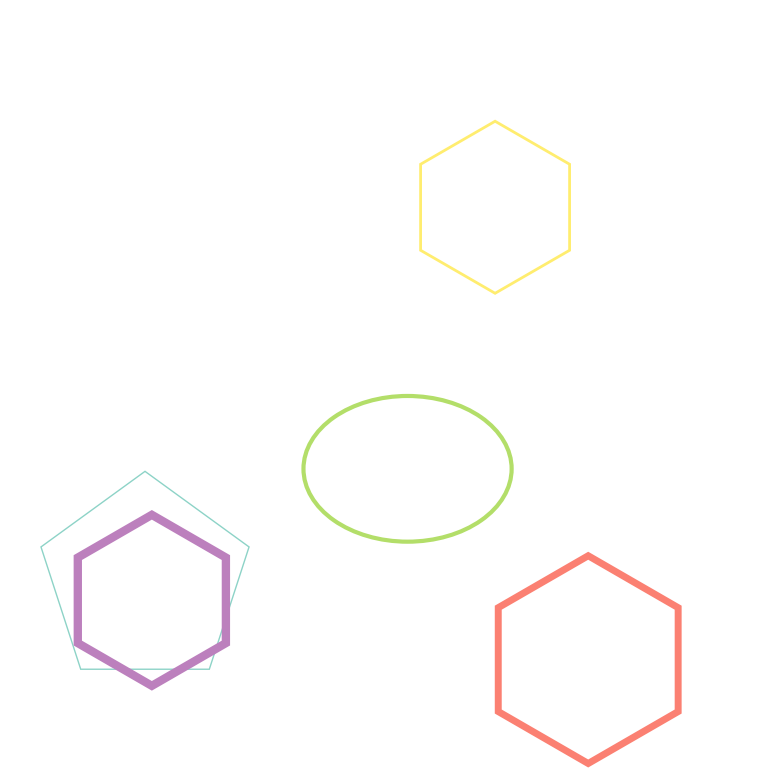[{"shape": "pentagon", "thickness": 0.5, "radius": 0.71, "center": [0.188, 0.246]}, {"shape": "hexagon", "thickness": 2.5, "radius": 0.67, "center": [0.764, 0.143]}, {"shape": "oval", "thickness": 1.5, "radius": 0.68, "center": [0.529, 0.391]}, {"shape": "hexagon", "thickness": 3, "radius": 0.56, "center": [0.197, 0.22]}, {"shape": "hexagon", "thickness": 1, "radius": 0.56, "center": [0.643, 0.731]}]